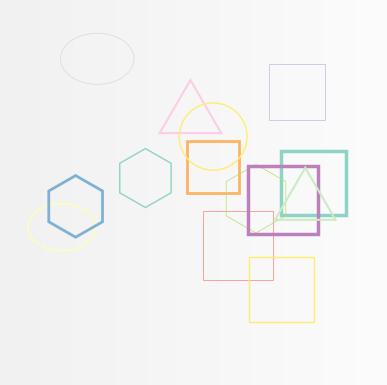[{"shape": "hexagon", "thickness": 1, "radius": 0.38, "center": [0.375, 0.538]}, {"shape": "square", "thickness": 2.5, "radius": 0.42, "center": [0.809, 0.524]}, {"shape": "oval", "thickness": 1, "radius": 0.44, "center": [0.16, 0.41]}, {"shape": "square", "thickness": 0.5, "radius": 0.36, "center": [0.766, 0.762]}, {"shape": "square", "thickness": 0.5, "radius": 0.45, "center": [0.615, 0.363]}, {"shape": "hexagon", "thickness": 2, "radius": 0.4, "center": [0.195, 0.464]}, {"shape": "square", "thickness": 2, "radius": 0.33, "center": [0.55, 0.567]}, {"shape": "hexagon", "thickness": 0.5, "radius": 0.44, "center": [0.661, 0.484]}, {"shape": "triangle", "thickness": 1.5, "radius": 0.46, "center": [0.491, 0.7]}, {"shape": "oval", "thickness": 0.5, "radius": 0.47, "center": [0.251, 0.847]}, {"shape": "square", "thickness": 2.5, "radius": 0.45, "center": [0.73, 0.481]}, {"shape": "triangle", "thickness": 1.5, "radius": 0.45, "center": [0.788, 0.474]}, {"shape": "square", "thickness": 1, "radius": 0.42, "center": [0.726, 0.248]}, {"shape": "circle", "thickness": 1, "radius": 0.44, "center": [0.55, 0.645]}]